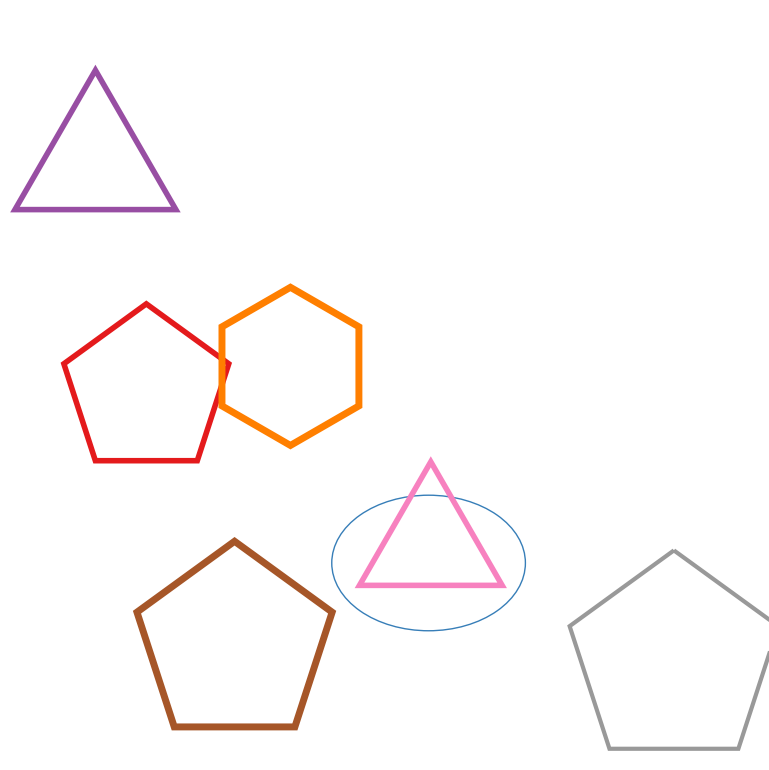[{"shape": "pentagon", "thickness": 2, "radius": 0.56, "center": [0.19, 0.493]}, {"shape": "oval", "thickness": 0.5, "radius": 0.63, "center": [0.557, 0.269]}, {"shape": "triangle", "thickness": 2, "radius": 0.6, "center": [0.124, 0.788]}, {"shape": "hexagon", "thickness": 2.5, "radius": 0.51, "center": [0.377, 0.524]}, {"shape": "pentagon", "thickness": 2.5, "radius": 0.67, "center": [0.305, 0.164]}, {"shape": "triangle", "thickness": 2, "radius": 0.53, "center": [0.559, 0.293]}, {"shape": "pentagon", "thickness": 1.5, "radius": 0.71, "center": [0.875, 0.143]}]